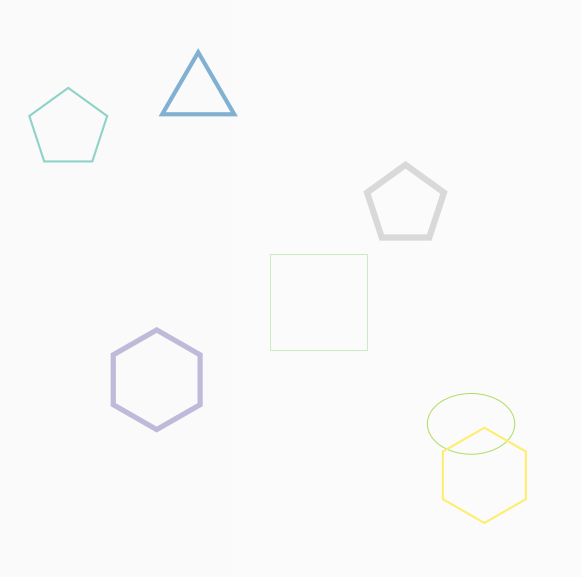[{"shape": "pentagon", "thickness": 1, "radius": 0.35, "center": [0.117, 0.777]}, {"shape": "hexagon", "thickness": 2.5, "radius": 0.43, "center": [0.27, 0.342]}, {"shape": "triangle", "thickness": 2, "radius": 0.36, "center": [0.341, 0.837]}, {"shape": "oval", "thickness": 0.5, "radius": 0.38, "center": [0.81, 0.265]}, {"shape": "pentagon", "thickness": 3, "radius": 0.35, "center": [0.698, 0.644]}, {"shape": "square", "thickness": 0.5, "radius": 0.42, "center": [0.549, 0.476]}, {"shape": "hexagon", "thickness": 1, "radius": 0.41, "center": [0.833, 0.176]}]